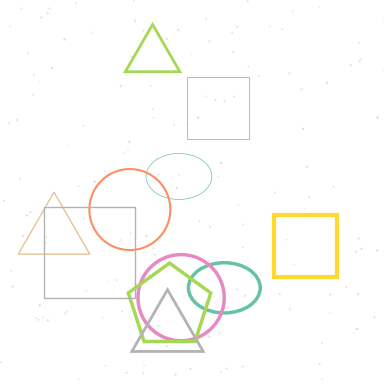[{"shape": "oval", "thickness": 0.5, "radius": 0.43, "center": [0.465, 0.542]}, {"shape": "oval", "thickness": 2.5, "radius": 0.47, "center": [0.583, 0.252]}, {"shape": "circle", "thickness": 1.5, "radius": 0.53, "center": [0.337, 0.456]}, {"shape": "square", "thickness": 0.5, "radius": 0.4, "center": [0.566, 0.72]}, {"shape": "circle", "thickness": 2.5, "radius": 0.56, "center": [0.47, 0.227]}, {"shape": "pentagon", "thickness": 2.5, "radius": 0.56, "center": [0.44, 0.204]}, {"shape": "triangle", "thickness": 2, "radius": 0.41, "center": [0.396, 0.855]}, {"shape": "square", "thickness": 3, "radius": 0.41, "center": [0.794, 0.361]}, {"shape": "triangle", "thickness": 1, "radius": 0.54, "center": [0.14, 0.394]}, {"shape": "triangle", "thickness": 2, "radius": 0.53, "center": [0.435, 0.141]}, {"shape": "square", "thickness": 1, "radius": 0.59, "center": [0.233, 0.344]}]